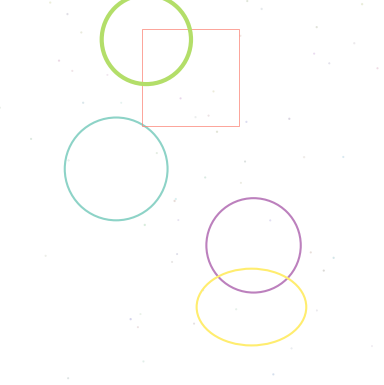[{"shape": "circle", "thickness": 1.5, "radius": 0.67, "center": [0.302, 0.561]}, {"shape": "square", "thickness": 0.5, "radius": 0.62, "center": [0.495, 0.799]}, {"shape": "circle", "thickness": 3, "radius": 0.58, "center": [0.38, 0.898]}, {"shape": "circle", "thickness": 1.5, "radius": 0.61, "center": [0.659, 0.363]}, {"shape": "oval", "thickness": 1.5, "radius": 0.71, "center": [0.653, 0.202]}]